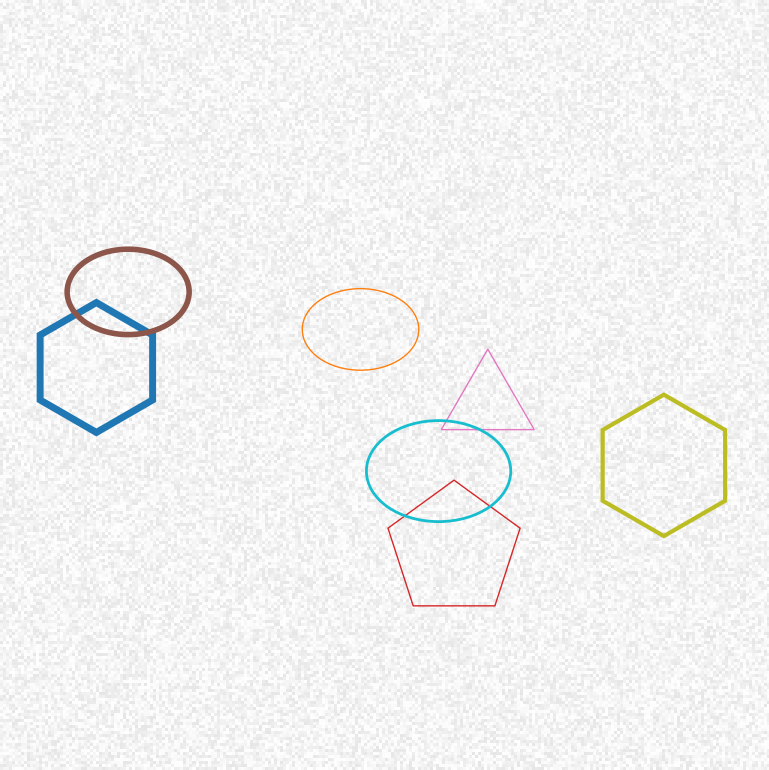[{"shape": "hexagon", "thickness": 2.5, "radius": 0.42, "center": [0.125, 0.523]}, {"shape": "oval", "thickness": 0.5, "radius": 0.38, "center": [0.468, 0.572]}, {"shape": "pentagon", "thickness": 0.5, "radius": 0.45, "center": [0.59, 0.286]}, {"shape": "oval", "thickness": 2, "radius": 0.4, "center": [0.166, 0.621]}, {"shape": "triangle", "thickness": 0.5, "radius": 0.35, "center": [0.633, 0.477]}, {"shape": "hexagon", "thickness": 1.5, "radius": 0.46, "center": [0.862, 0.396]}, {"shape": "oval", "thickness": 1, "radius": 0.47, "center": [0.57, 0.388]}]